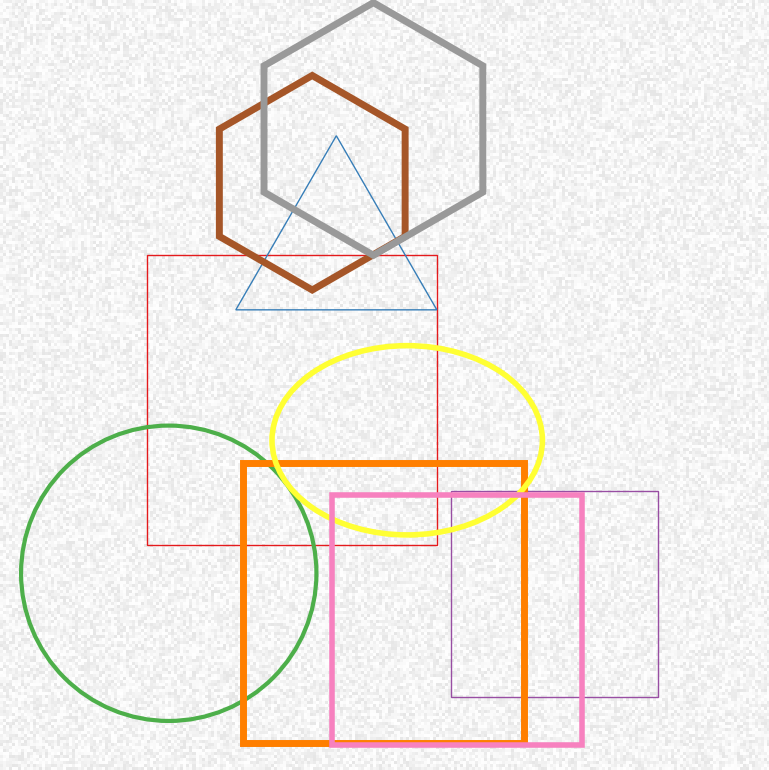[{"shape": "square", "thickness": 0.5, "radius": 0.94, "center": [0.379, 0.481]}, {"shape": "triangle", "thickness": 0.5, "radius": 0.75, "center": [0.437, 0.673]}, {"shape": "circle", "thickness": 1.5, "radius": 0.96, "center": [0.219, 0.255]}, {"shape": "square", "thickness": 0.5, "radius": 0.67, "center": [0.72, 0.229]}, {"shape": "square", "thickness": 2.5, "radius": 0.91, "center": [0.498, 0.217]}, {"shape": "oval", "thickness": 2, "radius": 0.88, "center": [0.529, 0.428]}, {"shape": "hexagon", "thickness": 2.5, "radius": 0.7, "center": [0.406, 0.763]}, {"shape": "square", "thickness": 2, "radius": 0.81, "center": [0.593, 0.195]}, {"shape": "hexagon", "thickness": 2.5, "radius": 0.82, "center": [0.485, 0.833]}]